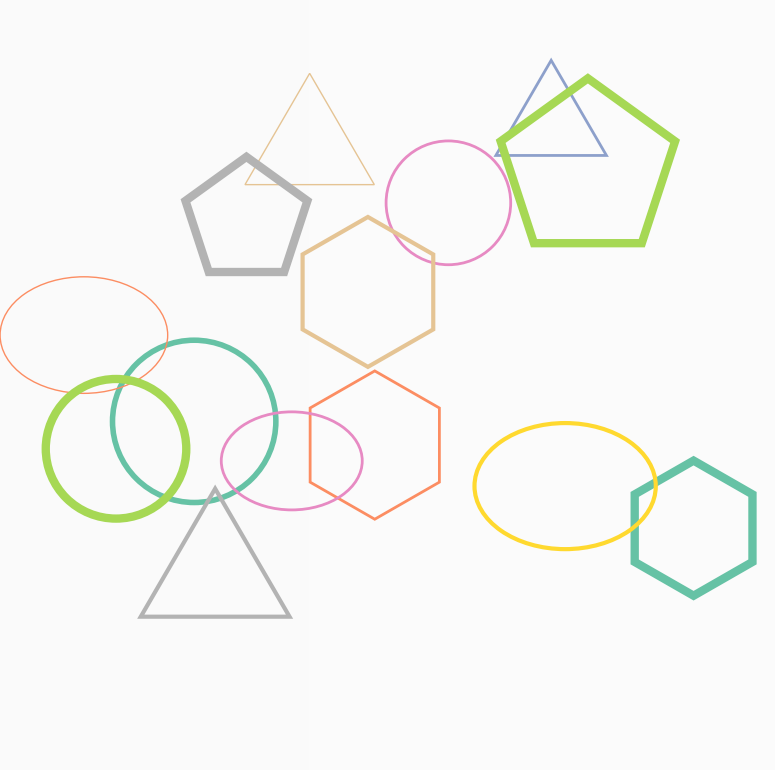[{"shape": "circle", "thickness": 2, "radius": 0.53, "center": [0.251, 0.453]}, {"shape": "hexagon", "thickness": 3, "radius": 0.44, "center": [0.895, 0.314]}, {"shape": "oval", "thickness": 0.5, "radius": 0.54, "center": [0.108, 0.565]}, {"shape": "hexagon", "thickness": 1, "radius": 0.48, "center": [0.484, 0.422]}, {"shape": "triangle", "thickness": 1, "radius": 0.41, "center": [0.711, 0.839]}, {"shape": "circle", "thickness": 1, "radius": 0.4, "center": [0.579, 0.737]}, {"shape": "oval", "thickness": 1, "radius": 0.45, "center": [0.376, 0.401]}, {"shape": "pentagon", "thickness": 3, "radius": 0.59, "center": [0.759, 0.78]}, {"shape": "circle", "thickness": 3, "radius": 0.45, "center": [0.15, 0.417]}, {"shape": "oval", "thickness": 1.5, "radius": 0.58, "center": [0.729, 0.369]}, {"shape": "hexagon", "thickness": 1.5, "radius": 0.49, "center": [0.475, 0.621]}, {"shape": "triangle", "thickness": 0.5, "radius": 0.48, "center": [0.4, 0.808]}, {"shape": "triangle", "thickness": 1.5, "radius": 0.55, "center": [0.278, 0.255]}, {"shape": "pentagon", "thickness": 3, "radius": 0.41, "center": [0.318, 0.714]}]